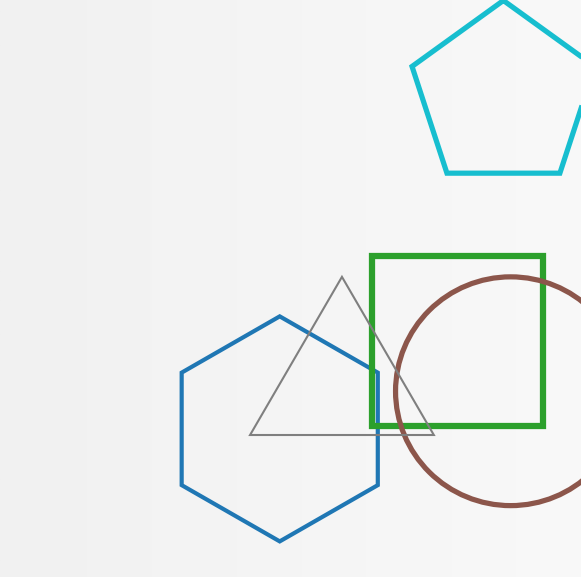[{"shape": "hexagon", "thickness": 2, "radius": 0.97, "center": [0.481, 0.256]}, {"shape": "square", "thickness": 3, "radius": 0.74, "center": [0.787, 0.408]}, {"shape": "circle", "thickness": 2.5, "radius": 0.99, "center": [0.879, 0.322]}, {"shape": "triangle", "thickness": 1, "radius": 0.91, "center": [0.588, 0.337]}, {"shape": "pentagon", "thickness": 2.5, "radius": 0.83, "center": [0.866, 0.833]}]